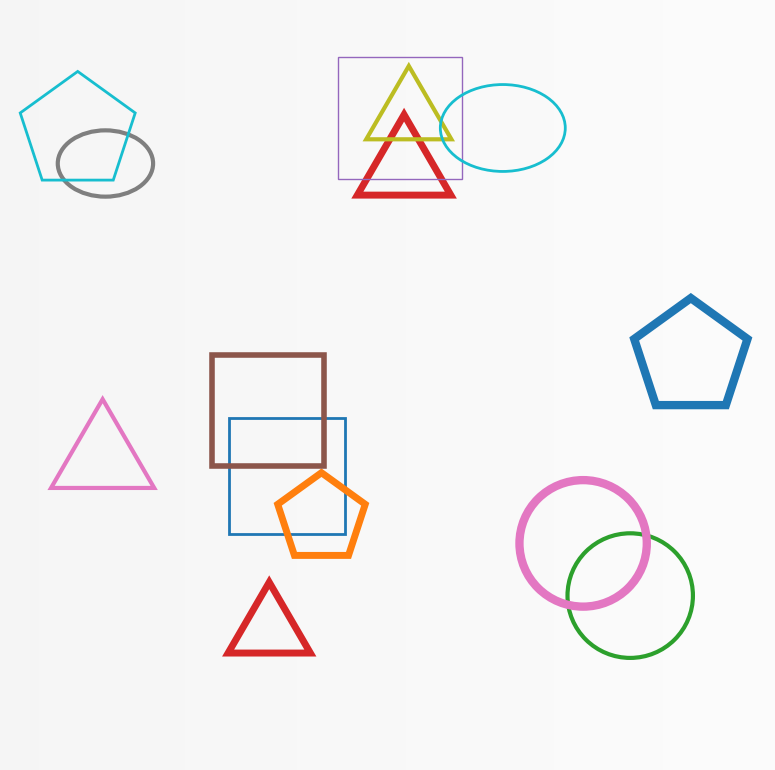[{"shape": "square", "thickness": 1, "radius": 0.38, "center": [0.37, 0.382]}, {"shape": "pentagon", "thickness": 3, "radius": 0.38, "center": [0.891, 0.536]}, {"shape": "pentagon", "thickness": 2.5, "radius": 0.3, "center": [0.415, 0.327]}, {"shape": "circle", "thickness": 1.5, "radius": 0.4, "center": [0.813, 0.226]}, {"shape": "triangle", "thickness": 2.5, "radius": 0.31, "center": [0.347, 0.183]}, {"shape": "triangle", "thickness": 2.5, "radius": 0.35, "center": [0.521, 0.781]}, {"shape": "square", "thickness": 0.5, "radius": 0.4, "center": [0.516, 0.847]}, {"shape": "square", "thickness": 2, "radius": 0.36, "center": [0.346, 0.467]}, {"shape": "circle", "thickness": 3, "radius": 0.41, "center": [0.752, 0.294]}, {"shape": "triangle", "thickness": 1.5, "radius": 0.38, "center": [0.132, 0.405]}, {"shape": "oval", "thickness": 1.5, "radius": 0.31, "center": [0.136, 0.788]}, {"shape": "triangle", "thickness": 1.5, "radius": 0.32, "center": [0.527, 0.851]}, {"shape": "oval", "thickness": 1, "radius": 0.4, "center": [0.649, 0.834]}, {"shape": "pentagon", "thickness": 1, "radius": 0.39, "center": [0.1, 0.829]}]